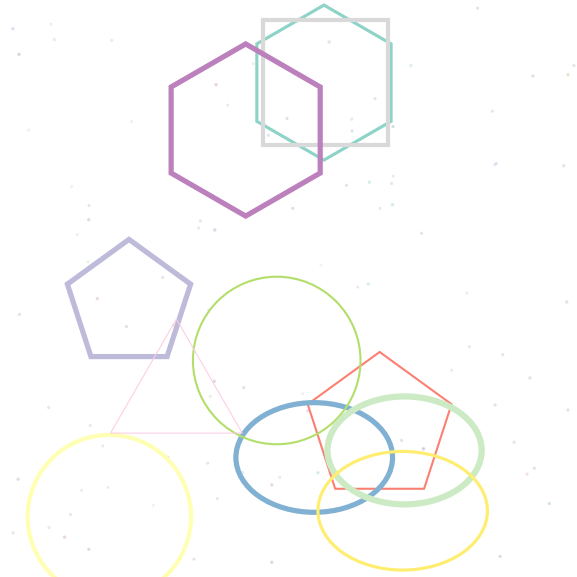[{"shape": "hexagon", "thickness": 1.5, "radius": 0.67, "center": [0.561, 0.856]}, {"shape": "circle", "thickness": 2, "radius": 0.71, "center": [0.189, 0.104]}, {"shape": "pentagon", "thickness": 2.5, "radius": 0.56, "center": [0.223, 0.472]}, {"shape": "pentagon", "thickness": 1, "radius": 0.65, "center": [0.657, 0.259]}, {"shape": "oval", "thickness": 2.5, "radius": 0.68, "center": [0.544, 0.207]}, {"shape": "circle", "thickness": 1, "radius": 0.73, "center": [0.479, 0.375]}, {"shape": "triangle", "thickness": 0.5, "radius": 0.66, "center": [0.305, 0.315]}, {"shape": "square", "thickness": 2, "radius": 0.54, "center": [0.564, 0.856]}, {"shape": "hexagon", "thickness": 2.5, "radius": 0.75, "center": [0.425, 0.774]}, {"shape": "oval", "thickness": 3, "radius": 0.67, "center": [0.701, 0.219]}, {"shape": "oval", "thickness": 1.5, "radius": 0.73, "center": [0.697, 0.115]}]